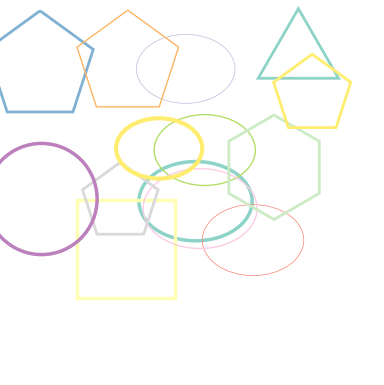[{"shape": "oval", "thickness": 2.5, "radius": 0.74, "center": [0.508, 0.477]}, {"shape": "triangle", "thickness": 2, "radius": 0.6, "center": [0.775, 0.857]}, {"shape": "square", "thickness": 2.5, "radius": 0.64, "center": [0.328, 0.354]}, {"shape": "oval", "thickness": 0.5, "radius": 0.64, "center": [0.482, 0.821]}, {"shape": "oval", "thickness": 0.5, "radius": 0.66, "center": [0.657, 0.376]}, {"shape": "pentagon", "thickness": 2, "radius": 0.73, "center": [0.104, 0.827]}, {"shape": "pentagon", "thickness": 1, "radius": 0.69, "center": [0.332, 0.835]}, {"shape": "oval", "thickness": 1, "radius": 0.66, "center": [0.532, 0.61]}, {"shape": "oval", "thickness": 1, "radius": 0.74, "center": [0.52, 0.458]}, {"shape": "pentagon", "thickness": 2, "radius": 0.52, "center": [0.313, 0.475]}, {"shape": "circle", "thickness": 2.5, "radius": 0.72, "center": [0.108, 0.483]}, {"shape": "hexagon", "thickness": 2, "radius": 0.68, "center": [0.712, 0.565]}, {"shape": "oval", "thickness": 3, "radius": 0.56, "center": [0.413, 0.615]}, {"shape": "pentagon", "thickness": 2, "radius": 0.53, "center": [0.811, 0.754]}]